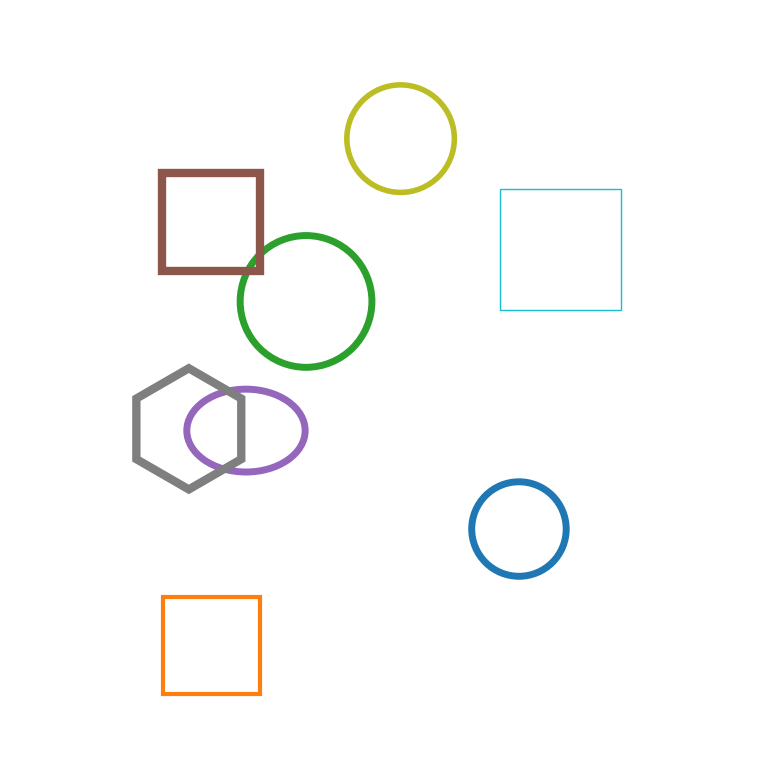[{"shape": "circle", "thickness": 2.5, "radius": 0.31, "center": [0.674, 0.313]}, {"shape": "square", "thickness": 1.5, "radius": 0.31, "center": [0.274, 0.162]}, {"shape": "circle", "thickness": 2.5, "radius": 0.43, "center": [0.397, 0.609]}, {"shape": "oval", "thickness": 2.5, "radius": 0.38, "center": [0.319, 0.441]}, {"shape": "square", "thickness": 3, "radius": 0.32, "center": [0.274, 0.712]}, {"shape": "hexagon", "thickness": 3, "radius": 0.39, "center": [0.245, 0.443]}, {"shape": "circle", "thickness": 2, "radius": 0.35, "center": [0.52, 0.82]}, {"shape": "square", "thickness": 0.5, "radius": 0.39, "center": [0.728, 0.676]}]